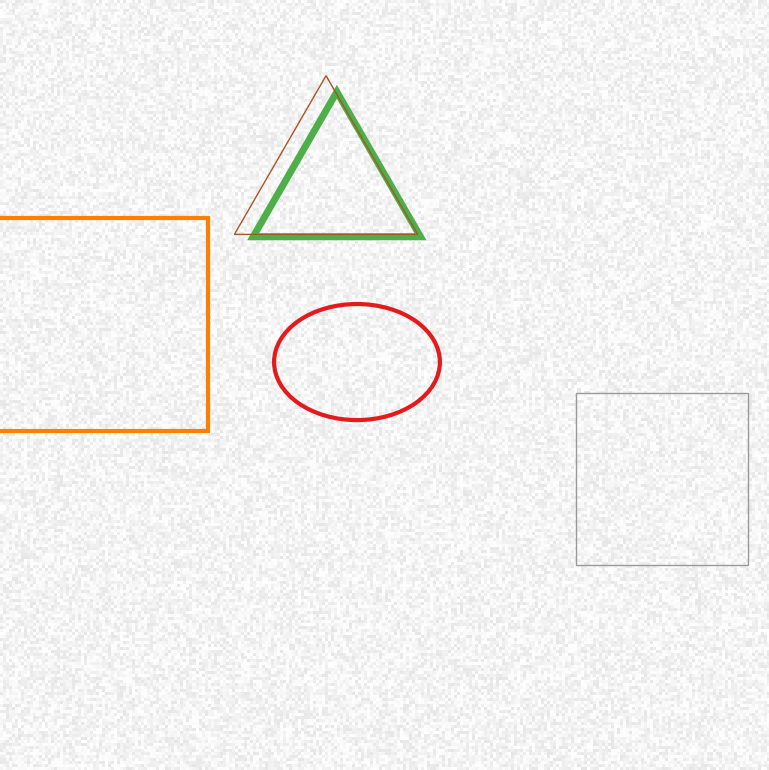[{"shape": "oval", "thickness": 1.5, "radius": 0.54, "center": [0.464, 0.53]}, {"shape": "triangle", "thickness": 2.5, "radius": 0.63, "center": [0.437, 0.755]}, {"shape": "square", "thickness": 1.5, "radius": 0.69, "center": [0.132, 0.579]}, {"shape": "triangle", "thickness": 0.5, "radius": 0.69, "center": [0.423, 0.764]}, {"shape": "square", "thickness": 0.5, "radius": 0.56, "center": [0.859, 0.378]}]